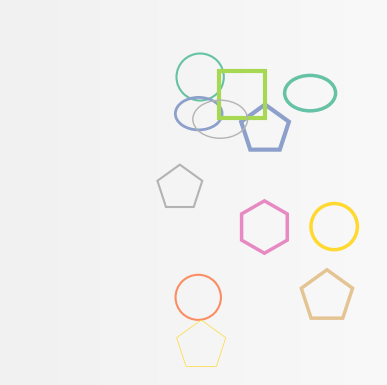[{"shape": "circle", "thickness": 1.5, "radius": 0.31, "center": [0.517, 0.8]}, {"shape": "oval", "thickness": 2.5, "radius": 0.33, "center": [0.8, 0.758]}, {"shape": "circle", "thickness": 1.5, "radius": 0.29, "center": [0.512, 0.228]}, {"shape": "oval", "thickness": 2, "radius": 0.3, "center": [0.513, 0.705]}, {"shape": "pentagon", "thickness": 3, "radius": 0.32, "center": [0.684, 0.664]}, {"shape": "hexagon", "thickness": 2.5, "radius": 0.34, "center": [0.682, 0.41]}, {"shape": "square", "thickness": 3, "radius": 0.3, "center": [0.625, 0.754]}, {"shape": "pentagon", "thickness": 0.5, "radius": 0.33, "center": [0.519, 0.102]}, {"shape": "circle", "thickness": 2.5, "radius": 0.3, "center": [0.862, 0.411]}, {"shape": "pentagon", "thickness": 2.5, "radius": 0.35, "center": [0.844, 0.23]}, {"shape": "oval", "thickness": 1, "radius": 0.35, "center": [0.568, 0.69]}, {"shape": "pentagon", "thickness": 1.5, "radius": 0.3, "center": [0.464, 0.512]}]